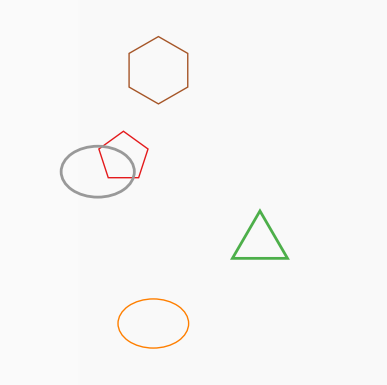[{"shape": "pentagon", "thickness": 1, "radius": 0.33, "center": [0.319, 0.592]}, {"shape": "triangle", "thickness": 2, "radius": 0.41, "center": [0.671, 0.37]}, {"shape": "oval", "thickness": 1, "radius": 0.46, "center": [0.396, 0.16]}, {"shape": "hexagon", "thickness": 1, "radius": 0.44, "center": [0.409, 0.818]}, {"shape": "oval", "thickness": 2, "radius": 0.47, "center": [0.252, 0.554]}]